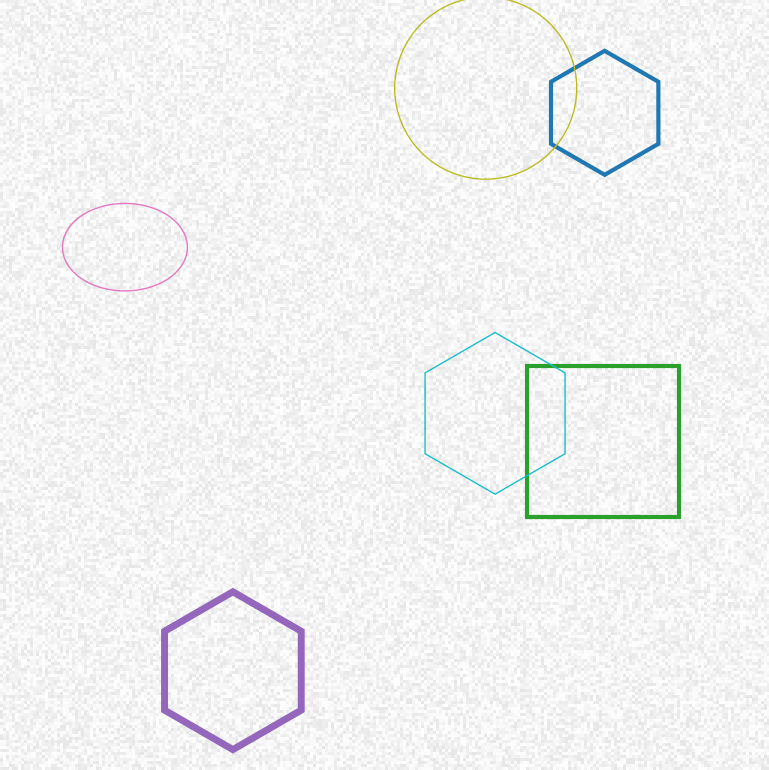[{"shape": "hexagon", "thickness": 1.5, "radius": 0.4, "center": [0.785, 0.853]}, {"shape": "square", "thickness": 1.5, "radius": 0.49, "center": [0.783, 0.427]}, {"shape": "hexagon", "thickness": 2.5, "radius": 0.51, "center": [0.302, 0.129]}, {"shape": "oval", "thickness": 0.5, "radius": 0.41, "center": [0.162, 0.679]}, {"shape": "circle", "thickness": 0.5, "radius": 0.59, "center": [0.631, 0.886]}, {"shape": "hexagon", "thickness": 0.5, "radius": 0.52, "center": [0.643, 0.463]}]